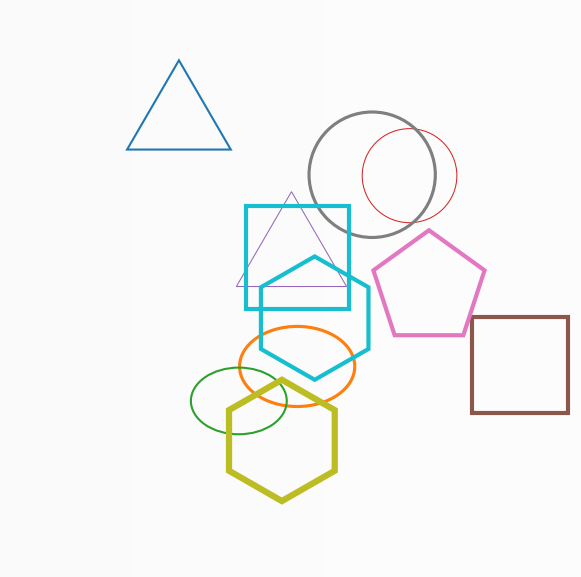[{"shape": "triangle", "thickness": 1, "radius": 0.52, "center": [0.308, 0.792]}, {"shape": "oval", "thickness": 1.5, "radius": 0.5, "center": [0.511, 0.365]}, {"shape": "oval", "thickness": 1, "radius": 0.41, "center": [0.411, 0.305]}, {"shape": "circle", "thickness": 0.5, "radius": 0.41, "center": [0.705, 0.695]}, {"shape": "triangle", "thickness": 0.5, "radius": 0.55, "center": [0.501, 0.558]}, {"shape": "square", "thickness": 2, "radius": 0.41, "center": [0.895, 0.367]}, {"shape": "pentagon", "thickness": 2, "radius": 0.5, "center": [0.738, 0.5]}, {"shape": "circle", "thickness": 1.5, "radius": 0.54, "center": [0.64, 0.697]}, {"shape": "hexagon", "thickness": 3, "radius": 0.53, "center": [0.485, 0.236]}, {"shape": "square", "thickness": 2, "radius": 0.44, "center": [0.511, 0.553]}, {"shape": "hexagon", "thickness": 2, "radius": 0.53, "center": [0.541, 0.448]}]